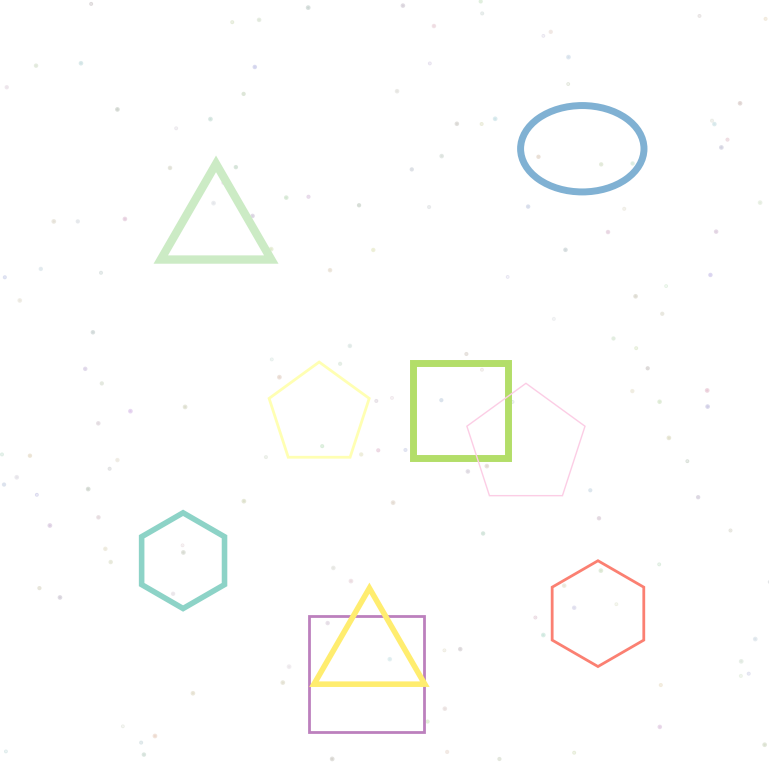[{"shape": "hexagon", "thickness": 2, "radius": 0.31, "center": [0.238, 0.272]}, {"shape": "pentagon", "thickness": 1, "radius": 0.34, "center": [0.414, 0.461]}, {"shape": "hexagon", "thickness": 1, "radius": 0.34, "center": [0.777, 0.203]}, {"shape": "oval", "thickness": 2.5, "radius": 0.4, "center": [0.756, 0.807]}, {"shape": "square", "thickness": 2.5, "radius": 0.31, "center": [0.598, 0.467]}, {"shape": "pentagon", "thickness": 0.5, "radius": 0.4, "center": [0.683, 0.422]}, {"shape": "square", "thickness": 1, "radius": 0.37, "center": [0.476, 0.125]}, {"shape": "triangle", "thickness": 3, "radius": 0.41, "center": [0.281, 0.704]}, {"shape": "triangle", "thickness": 2, "radius": 0.42, "center": [0.48, 0.153]}]